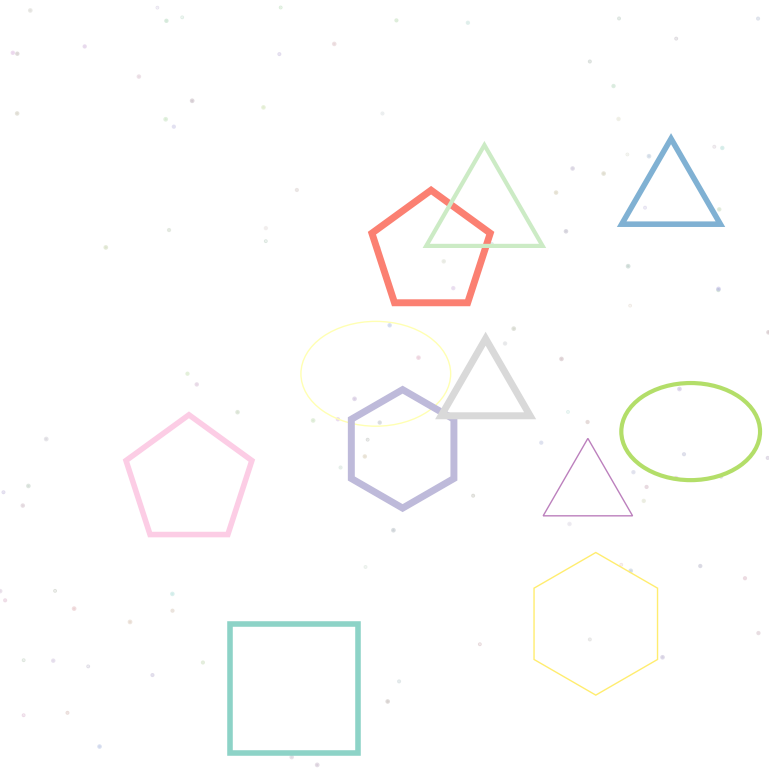[{"shape": "square", "thickness": 2, "radius": 0.42, "center": [0.382, 0.106]}, {"shape": "oval", "thickness": 0.5, "radius": 0.49, "center": [0.488, 0.515]}, {"shape": "hexagon", "thickness": 2.5, "radius": 0.38, "center": [0.523, 0.417]}, {"shape": "pentagon", "thickness": 2.5, "radius": 0.4, "center": [0.56, 0.672]}, {"shape": "triangle", "thickness": 2, "radius": 0.37, "center": [0.871, 0.746]}, {"shape": "oval", "thickness": 1.5, "radius": 0.45, "center": [0.897, 0.44]}, {"shape": "pentagon", "thickness": 2, "radius": 0.43, "center": [0.245, 0.375]}, {"shape": "triangle", "thickness": 2.5, "radius": 0.33, "center": [0.631, 0.493]}, {"shape": "triangle", "thickness": 0.5, "radius": 0.34, "center": [0.763, 0.364]}, {"shape": "triangle", "thickness": 1.5, "radius": 0.44, "center": [0.629, 0.724]}, {"shape": "hexagon", "thickness": 0.5, "radius": 0.46, "center": [0.774, 0.19]}]